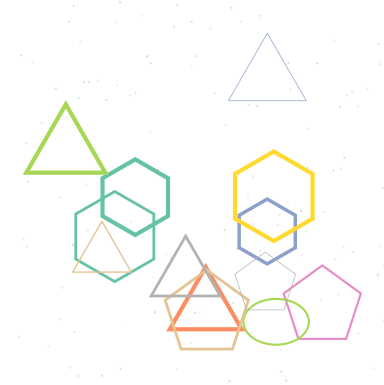[{"shape": "hexagon", "thickness": 3, "radius": 0.49, "center": [0.351, 0.488]}, {"shape": "hexagon", "thickness": 2, "radius": 0.59, "center": [0.298, 0.386]}, {"shape": "triangle", "thickness": 3, "radius": 0.54, "center": [0.534, 0.199]}, {"shape": "hexagon", "thickness": 2.5, "radius": 0.42, "center": [0.694, 0.399]}, {"shape": "triangle", "thickness": 0.5, "radius": 0.58, "center": [0.694, 0.797]}, {"shape": "pentagon", "thickness": 1.5, "radius": 0.53, "center": [0.837, 0.205]}, {"shape": "oval", "thickness": 1.5, "radius": 0.43, "center": [0.717, 0.164]}, {"shape": "triangle", "thickness": 3, "radius": 0.59, "center": [0.171, 0.611]}, {"shape": "hexagon", "thickness": 3, "radius": 0.58, "center": [0.711, 0.49]}, {"shape": "pentagon", "thickness": 2, "radius": 0.57, "center": [0.537, 0.185]}, {"shape": "triangle", "thickness": 1, "radius": 0.44, "center": [0.265, 0.337]}, {"shape": "pentagon", "thickness": 0.5, "radius": 0.41, "center": [0.689, 0.262]}, {"shape": "triangle", "thickness": 2, "radius": 0.52, "center": [0.482, 0.283]}]